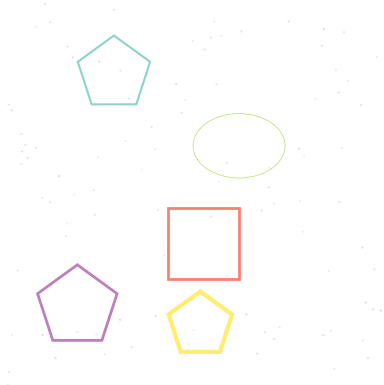[{"shape": "pentagon", "thickness": 1.5, "radius": 0.49, "center": [0.296, 0.809]}, {"shape": "square", "thickness": 2, "radius": 0.46, "center": [0.528, 0.367]}, {"shape": "oval", "thickness": 0.5, "radius": 0.6, "center": [0.621, 0.621]}, {"shape": "pentagon", "thickness": 2, "radius": 0.54, "center": [0.201, 0.204]}, {"shape": "pentagon", "thickness": 3, "radius": 0.43, "center": [0.52, 0.156]}]